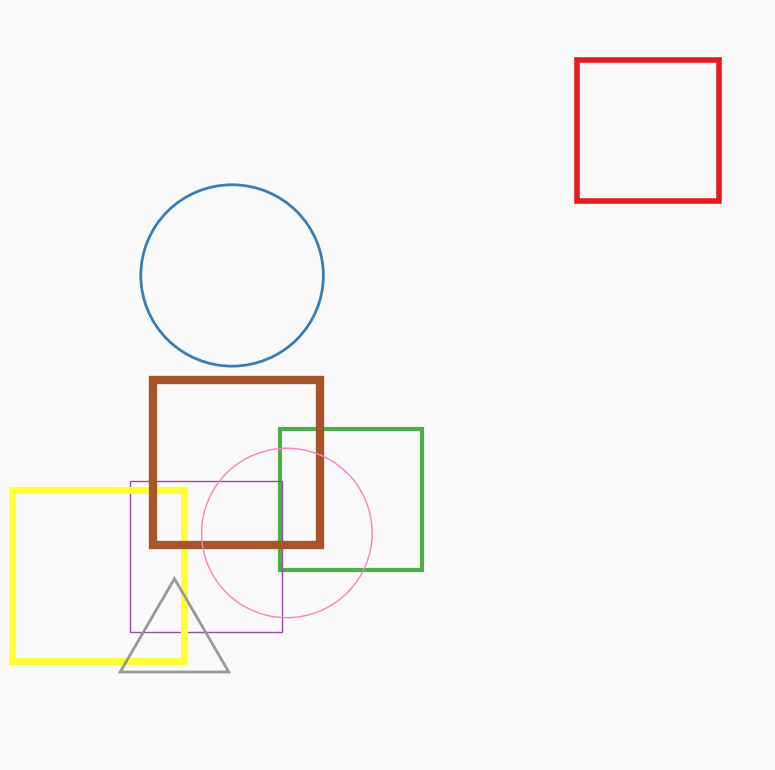[{"shape": "square", "thickness": 2, "radius": 0.46, "center": [0.836, 0.83]}, {"shape": "circle", "thickness": 1, "radius": 0.59, "center": [0.299, 0.642]}, {"shape": "square", "thickness": 1.5, "radius": 0.46, "center": [0.453, 0.351]}, {"shape": "square", "thickness": 0.5, "radius": 0.49, "center": [0.266, 0.277]}, {"shape": "square", "thickness": 2.5, "radius": 0.55, "center": [0.126, 0.253]}, {"shape": "square", "thickness": 3, "radius": 0.54, "center": [0.305, 0.399]}, {"shape": "circle", "thickness": 0.5, "radius": 0.55, "center": [0.37, 0.308]}, {"shape": "triangle", "thickness": 1, "radius": 0.4, "center": [0.225, 0.168]}]